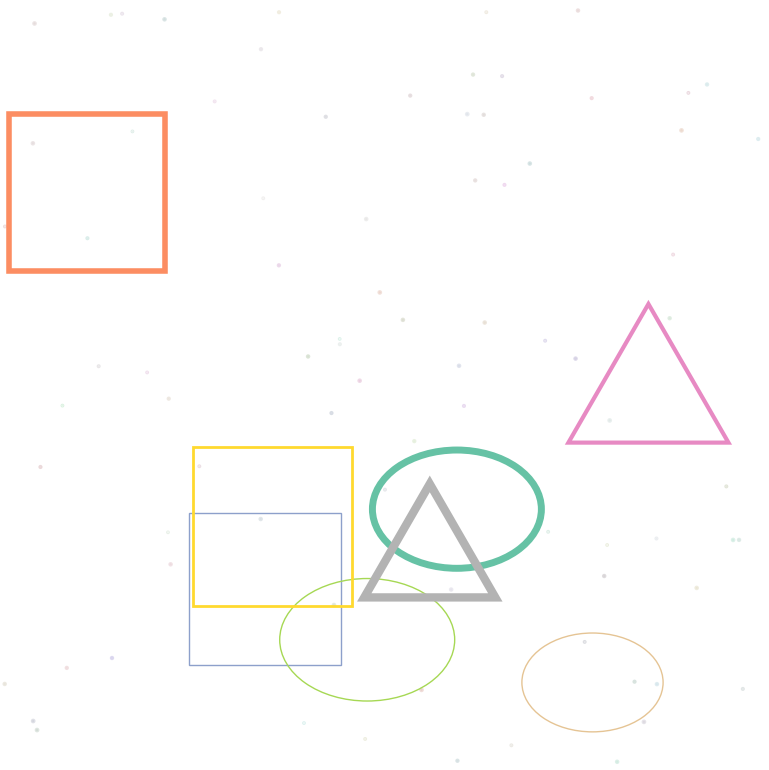[{"shape": "oval", "thickness": 2.5, "radius": 0.55, "center": [0.593, 0.339]}, {"shape": "square", "thickness": 2, "radius": 0.51, "center": [0.113, 0.75]}, {"shape": "square", "thickness": 0.5, "radius": 0.5, "center": [0.344, 0.235]}, {"shape": "triangle", "thickness": 1.5, "radius": 0.6, "center": [0.842, 0.485]}, {"shape": "oval", "thickness": 0.5, "radius": 0.57, "center": [0.477, 0.169]}, {"shape": "square", "thickness": 1, "radius": 0.52, "center": [0.354, 0.316]}, {"shape": "oval", "thickness": 0.5, "radius": 0.46, "center": [0.769, 0.114]}, {"shape": "triangle", "thickness": 3, "radius": 0.49, "center": [0.558, 0.273]}]